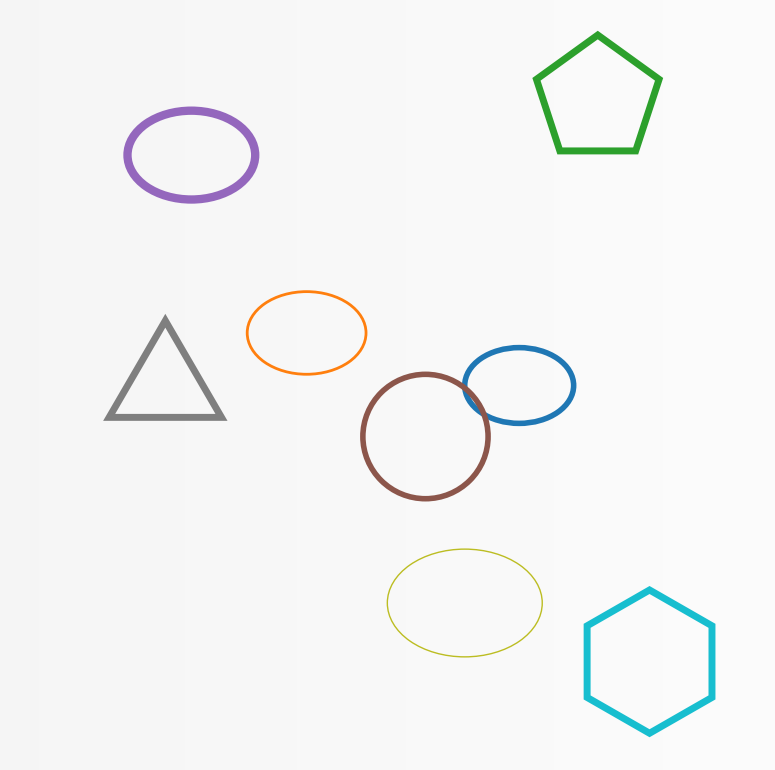[{"shape": "oval", "thickness": 2, "radius": 0.35, "center": [0.67, 0.499]}, {"shape": "oval", "thickness": 1, "radius": 0.38, "center": [0.396, 0.568]}, {"shape": "pentagon", "thickness": 2.5, "radius": 0.42, "center": [0.771, 0.871]}, {"shape": "oval", "thickness": 3, "radius": 0.41, "center": [0.247, 0.799]}, {"shape": "circle", "thickness": 2, "radius": 0.4, "center": [0.549, 0.433]}, {"shape": "triangle", "thickness": 2.5, "radius": 0.42, "center": [0.213, 0.5]}, {"shape": "oval", "thickness": 0.5, "radius": 0.5, "center": [0.6, 0.217]}, {"shape": "hexagon", "thickness": 2.5, "radius": 0.47, "center": [0.838, 0.141]}]